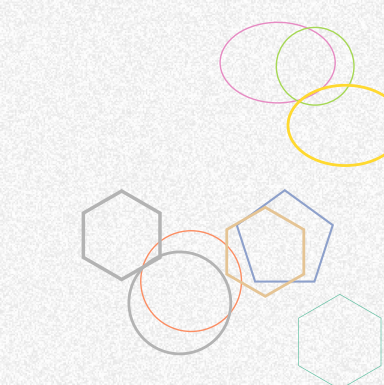[{"shape": "hexagon", "thickness": 0.5, "radius": 0.62, "center": [0.883, 0.112]}, {"shape": "circle", "thickness": 1, "radius": 0.65, "center": [0.496, 0.27]}, {"shape": "pentagon", "thickness": 1.5, "radius": 0.66, "center": [0.74, 0.375]}, {"shape": "oval", "thickness": 1, "radius": 0.75, "center": [0.721, 0.837]}, {"shape": "circle", "thickness": 1, "radius": 0.5, "center": [0.819, 0.828]}, {"shape": "oval", "thickness": 2, "radius": 0.74, "center": [0.897, 0.674]}, {"shape": "hexagon", "thickness": 2, "radius": 0.58, "center": [0.689, 0.346]}, {"shape": "hexagon", "thickness": 2.5, "radius": 0.57, "center": [0.316, 0.389]}, {"shape": "circle", "thickness": 2, "radius": 0.66, "center": [0.467, 0.213]}]